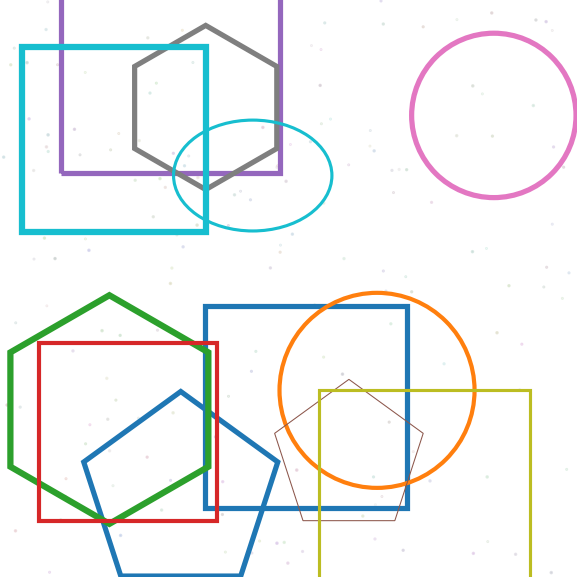[{"shape": "square", "thickness": 2.5, "radius": 0.87, "center": [0.53, 0.294]}, {"shape": "pentagon", "thickness": 2.5, "radius": 0.88, "center": [0.313, 0.145]}, {"shape": "circle", "thickness": 2, "radius": 0.84, "center": [0.653, 0.323]}, {"shape": "hexagon", "thickness": 3, "radius": 0.99, "center": [0.189, 0.29]}, {"shape": "square", "thickness": 2, "radius": 0.77, "center": [0.222, 0.251]}, {"shape": "square", "thickness": 2.5, "radius": 0.95, "center": [0.295, 0.889]}, {"shape": "pentagon", "thickness": 0.5, "radius": 0.68, "center": [0.604, 0.207]}, {"shape": "circle", "thickness": 2.5, "radius": 0.71, "center": [0.855, 0.799]}, {"shape": "hexagon", "thickness": 2.5, "radius": 0.71, "center": [0.356, 0.813]}, {"shape": "square", "thickness": 1.5, "radius": 0.91, "center": [0.735, 0.141]}, {"shape": "oval", "thickness": 1.5, "radius": 0.69, "center": [0.438, 0.695]}, {"shape": "square", "thickness": 3, "radius": 0.8, "center": [0.197, 0.758]}]